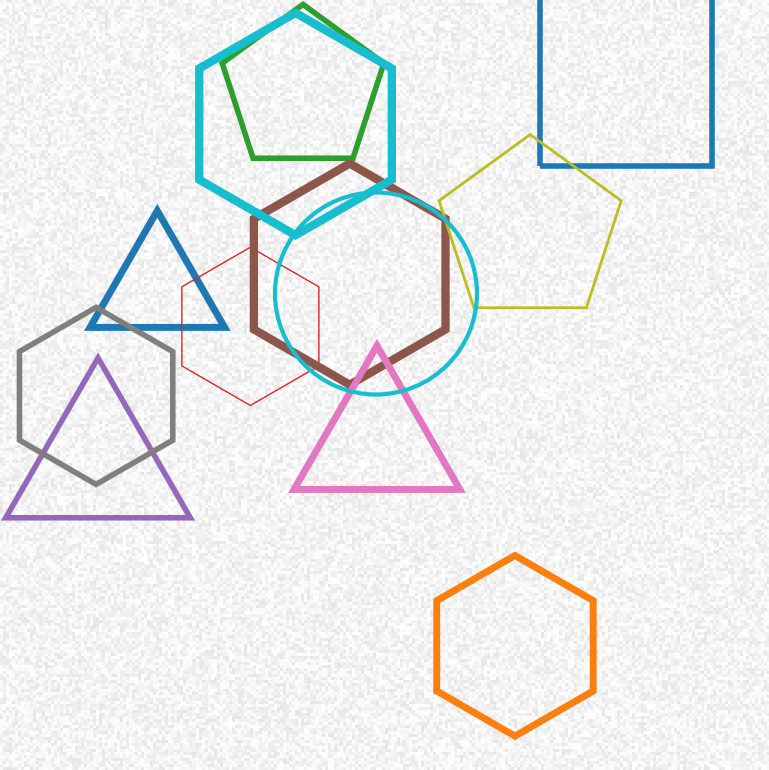[{"shape": "square", "thickness": 2, "radius": 0.56, "center": [0.813, 0.896]}, {"shape": "triangle", "thickness": 2.5, "radius": 0.5, "center": [0.204, 0.625]}, {"shape": "hexagon", "thickness": 2.5, "radius": 0.59, "center": [0.669, 0.161]}, {"shape": "pentagon", "thickness": 2, "radius": 0.55, "center": [0.394, 0.884]}, {"shape": "hexagon", "thickness": 0.5, "radius": 0.51, "center": [0.325, 0.576]}, {"shape": "triangle", "thickness": 2, "radius": 0.69, "center": [0.127, 0.397]}, {"shape": "hexagon", "thickness": 3, "radius": 0.72, "center": [0.454, 0.644]}, {"shape": "triangle", "thickness": 2.5, "radius": 0.62, "center": [0.49, 0.427]}, {"shape": "hexagon", "thickness": 2, "radius": 0.57, "center": [0.125, 0.486]}, {"shape": "pentagon", "thickness": 1, "radius": 0.62, "center": [0.688, 0.701]}, {"shape": "hexagon", "thickness": 3, "radius": 0.72, "center": [0.384, 0.839]}, {"shape": "circle", "thickness": 1.5, "radius": 0.66, "center": [0.488, 0.619]}]